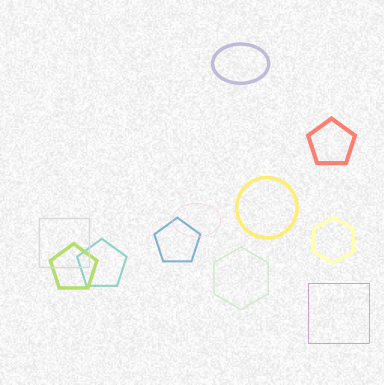[{"shape": "pentagon", "thickness": 1.5, "radius": 0.34, "center": [0.265, 0.312]}, {"shape": "hexagon", "thickness": 2.5, "radius": 0.3, "center": [0.866, 0.376]}, {"shape": "oval", "thickness": 2.5, "radius": 0.36, "center": [0.625, 0.835]}, {"shape": "pentagon", "thickness": 3, "radius": 0.32, "center": [0.861, 0.628]}, {"shape": "pentagon", "thickness": 1.5, "radius": 0.31, "center": [0.461, 0.372]}, {"shape": "pentagon", "thickness": 2.5, "radius": 0.32, "center": [0.191, 0.303]}, {"shape": "oval", "thickness": 0.5, "radius": 0.31, "center": [0.511, 0.428]}, {"shape": "square", "thickness": 1, "radius": 0.32, "center": [0.166, 0.37]}, {"shape": "square", "thickness": 0.5, "radius": 0.39, "center": [0.879, 0.187]}, {"shape": "hexagon", "thickness": 1, "radius": 0.41, "center": [0.626, 0.277]}, {"shape": "circle", "thickness": 2.5, "radius": 0.39, "center": [0.693, 0.46]}]